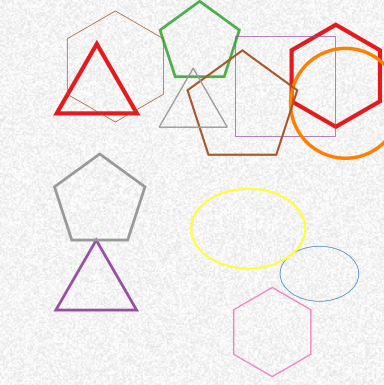[{"shape": "triangle", "thickness": 3, "radius": 0.6, "center": [0.251, 0.766]}, {"shape": "hexagon", "thickness": 3, "radius": 0.66, "center": [0.872, 0.803]}, {"shape": "oval", "thickness": 0.5, "radius": 0.51, "center": [0.83, 0.289]}, {"shape": "pentagon", "thickness": 2, "radius": 0.54, "center": [0.519, 0.888]}, {"shape": "square", "thickness": 0.5, "radius": 0.65, "center": [0.741, 0.776]}, {"shape": "triangle", "thickness": 2, "radius": 0.61, "center": [0.25, 0.255]}, {"shape": "circle", "thickness": 2.5, "radius": 0.71, "center": [0.898, 0.732]}, {"shape": "oval", "thickness": 1.5, "radius": 0.74, "center": [0.645, 0.406]}, {"shape": "hexagon", "thickness": 0.5, "radius": 0.72, "center": [0.3, 0.827]}, {"shape": "pentagon", "thickness": 1.5, "radius": 0.75, "center": [0.63, 0.719]}, {"shape": "hexagon", "thickness": 1, "radius": 0.58, "center": [0.707, 0.138]}, {"shape": "pentagon", "thickness": 2, "radius": 0.62, "center": [0.259, 0.476]}, {"shape": "triangle", "thickness": 1, "radius": 0.51, "center": [0.502, 0.721]}]